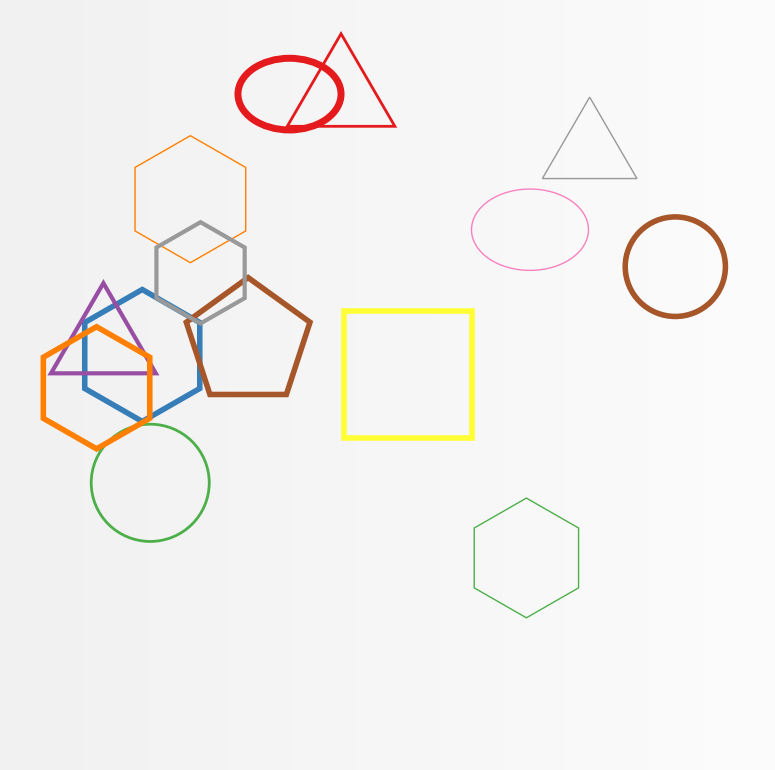[{"shape": "triangle", "thickness": 1, "radius": 0.4, "center": [0.44, 0.876]}, {"shape": "oval", "thickness": 2.5, "radius": 0.33, "center": [0.374, 0.878]}, {"shape": "hexagon", "thickness": 2, "radius": 0.43, "center": [0.184, 0.538]}, {"shape": "hexagon", "thickness": 0.5, "radius": 0.39, "center": [0.679, 0.275]}, {"shape": "circle", "thickness": 1, "radius": 0.38, "center": [0.194, 0.373]}, {"shape": "triangle", "thickness": 1.5, "radius": 0.39, "center": [0.133, 0.554]}, {"shape": "hexagon", "thickness": 2, "radius": 0.4, "center": [0.125, 0.496]}, {"shape": "hexagon", "thickness": 0.5, "radius": 0.41, "center": [0.246, 0.741]}, {"shape": "square", "thickness": 2, "radius": 0.41, "center": [0.526, 0.514]}, {"shape": "circle", "thickness": 2, "radius": 0.32, "center": [0.871, 0.654]}, {"shape": "pentagon", "thickness": 2, "radius": 0.42, "center": [0.32, 0.556]}, {"shape": "oval", "thickness": 0.5, "radius": 0.38, "center": [0.684, 0.702]}, {"shape": "hexagon", "thickness": 1.5, "radius": 0.33, "center": [0.259, 0.646]}, {"shape": "triangle", "thickness": 0.5, "radius": 0.35, "center": [0.761, 0.803]}]